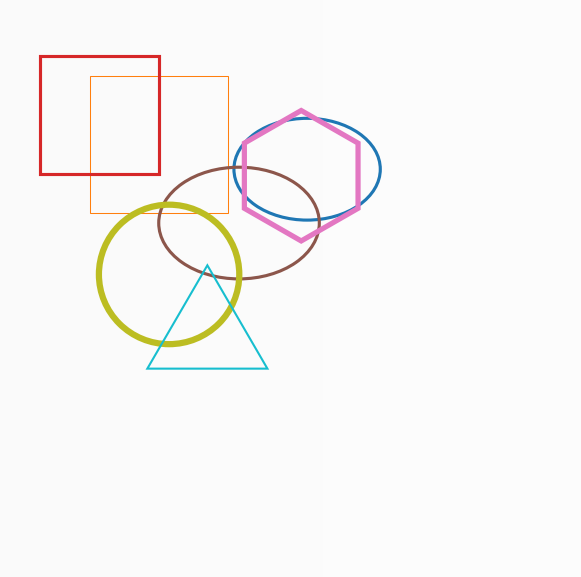[{"shape": "oval", "thickness": 1.5, "radius": 0.63, "center": [0.528, 0.706]}, {"shape": "square", "thickness": 0.5, "radius": 0.59, "center": [0.274, 0.749]}, {"shape": "square", "thickness": 1.5, "radius": 0.51, "center": [0.17, 0.8]}, {"shape": "oval", "thickness": 1.5, "radius": 0.69, "center": [0.411, 0.613]}, {"shape": "hexagon", "thickness": 2.5, "radius": 0.56, "center": [0.518, 0.695]}, {"shape": "circle", "thickness": 3, "radius": 0.6, "center": [0.291, 0.524]}, {"shape": "triangle", "thickness": 1, "radius": 0.6, "center": [0.357, 0.42]}]